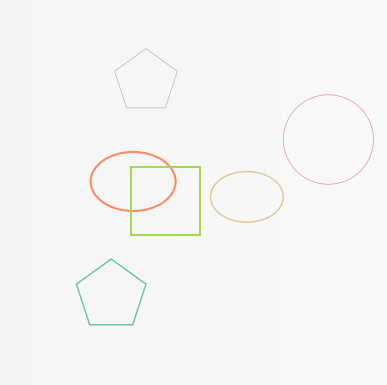[{"shape": "pentagon", "thickness": 1, "radius": 0.47, "center": [0.287, 0.233]}, {"shape": "oval", "thickness": 1.5, "radius": 0.55, "center": [0.344, 0.529]}, {"shape": "circle", "thickness": 0.5, "radius": 0.58, "center": [0.848, 0.638]}, {"shape": "square", "thickness": 1.5, "radius": 0.45, "center": [0.427, 0.478]}, {"shape": "oval", "thickness": 1, "radius": 0.47, "center": [0.637, 0.489]}, {"shape": "pentagon", "thickness": 0.5, "radius": 0.43, "center": [0.377, 0.789]}]